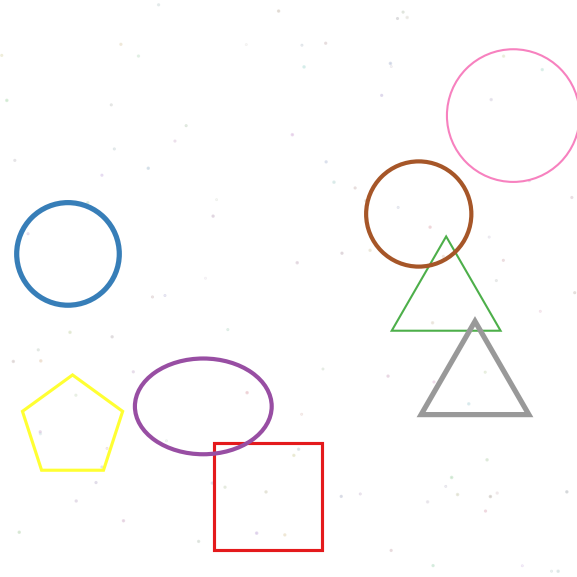[{"shape": "square", "thickness": 1.5, "radius": 0.47, "center": [0.464, 0.14]}, {"shape": "circle", "thickness": 2.5, "radius": 0.44, "center": [0.118, 0.559]}, {"shape": "triangle", "thickness": 1, "radius": 0.54, "center": [0.773, 0.481]}, {"shape": "oval", "thickness": 2, "radius": 0.59, "center": [0.352, 0.295]}, {"shape": "pentagon", "thickness": 1.5, "radius": 0.46, "center": [0.126, 0.259]}, {"shape": "circle", "thickness": 2, "radius": 0.46, "center": [0.725, 0.629]}, {"shape": "circle", "thickness": 1, "radius": 0.57, "center": [0.889, 0.799]}, {"shape": "triangle", "thickness": 2.5, "radius": 0.54, "center": [0.822, 0.335]}]